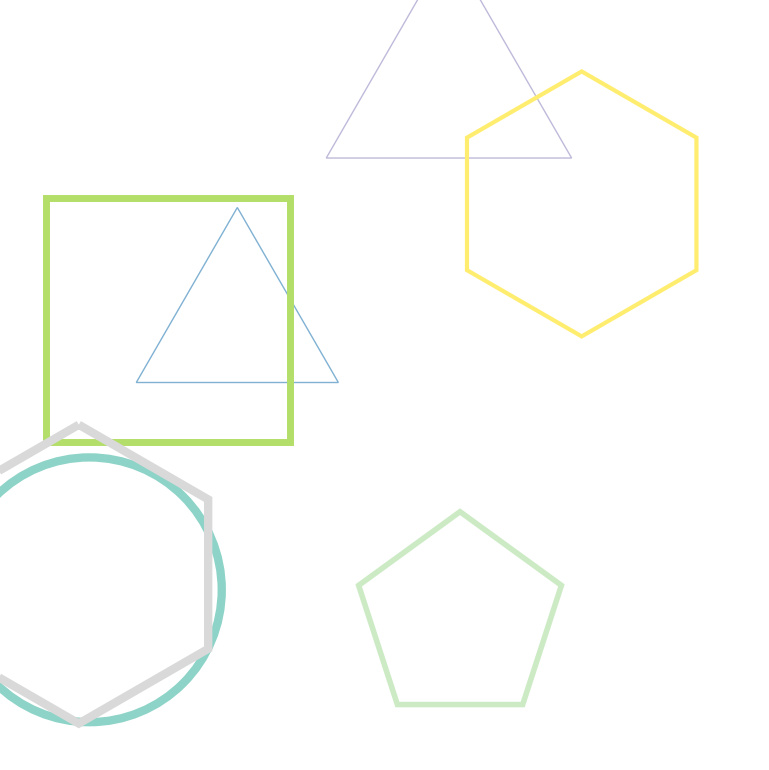[{"shape": "circle", "thickness": 3, "radius": 0.86, "center": [0.116, 0.234]}, {"shape": "triangle", "thickness": 0.5, "radius": 0.92, "center": [0.583, 0.887]}, {"shape": "triangle", "thickness": 0.5, "radius": 0.76, "center": [0.308, 0.579]}, {"shape": "square", "thickness": 2.5, "radius": 0.79, "center": [0.218, 0.584]}, {"shape": "hexagon", "thickness": 3, "radius": 0.97, "center": [0.102, 0.254]}, {"shape": "pentagon", "thickness": 2, "radius": 0.69, "center": [0.597, 0.197]}, {"shape": "hexagon", "thickness": 1.5, "radius": 0.86, "center": [0.755, 0.735]}]